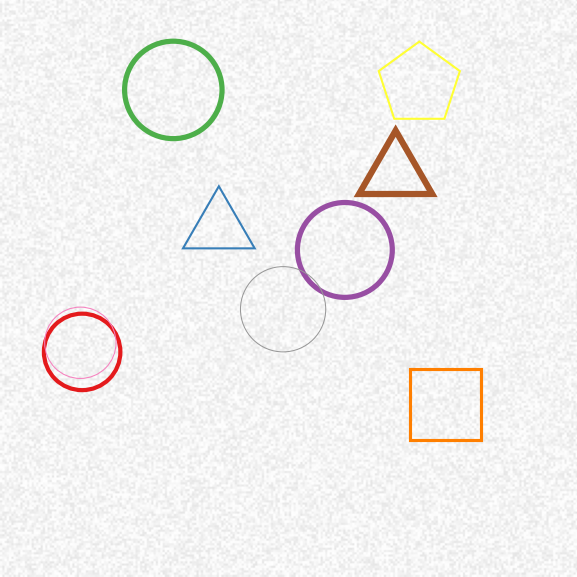[{"shape": "circle", "thickness": 2, "radius": 0.33, "center": [0.142, 0.39]}, {"shape": "triangle", "thickness": 1, "radius": 0.36, "center": [0.379, 0.605]}, {"shape": "circle", "thickness": 2.5, "radius": 0.42, "center": [0.3, 0.843]}, {"shape": "circle", "thickness": 2.5, "radius": 0.41, "center": [0.597, 0.566]}, {"shape": "square", "thickness": 1.5, "radius": 0.31, "center": [0.771, 0.298]}, {"shape": "pentagon", "thickness": 1, "radius": 0.37, "center": [0.726, 0.853]}, {"shape": "triangle", "thickness": 3, "radius": 0.37, "center": [0.685, 0.7]}, {"shape": "circle", "thickness": 0.5, "radius": 0.31, "center": [0.139, 0.406]}, {"shape": "circle", "thickness": 0.5, "radius": 0.37, "center": [0.49, 0.464]}]